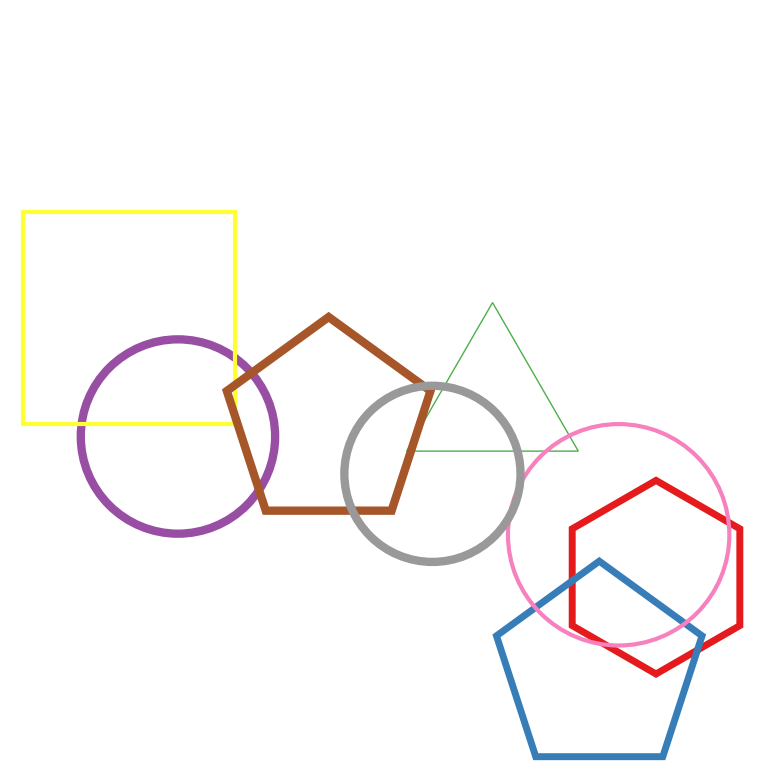[{"shape": "hexagon", "thickness": 2.5, "radius": 0.63, "center": [0.852, 0.25]}, {"shape": "pentagon", "thickness": 2.5, "radius": 0.7, "center": [0.778, 0.131]}, {"shape": "triangle", "thickness": 0.5, "radius": 0.64, "center": [0.64, 0.478]}, {"shape": "circle", "thickness": 3, "radius": 0.63, "center": [0.231, 0.433]}, {"shape": "square", "thickness": 1.5, "radius": 0.69, "center": [0.168, 0.587]}, {"shape": "pentagon", "thickness": 3, "radius": 0.7, "center": [0.427, 0.449]}, {"shape": "circle", "thickness": 1.5, "radius": 0.72, "center": [0.803, 0.305]}, {"shape": "circle", "thickness": 3, "radius": 0.57, "center": [0.562, 0.385]}]